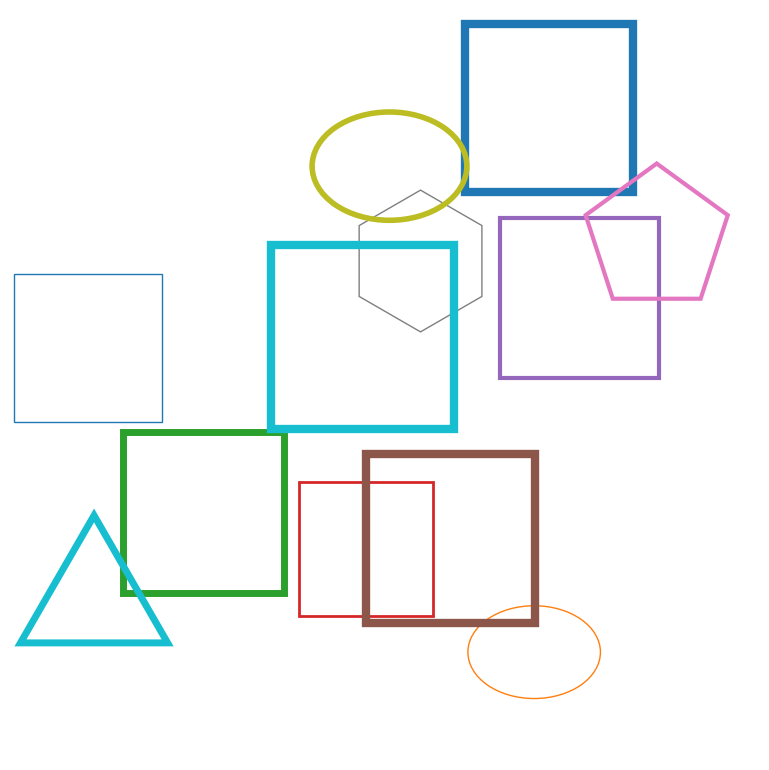[{"shape": "square", "thickness": 3, "radius": 0.54, "center": [0.713, 0.86]}, {"shape": "square", "thickness": 0.5, "radius": 0.48, "center": [0.114, 0.548]}, {"shape": "oval", "thickness": 0.5, "radius": 0.43, "center": [0.694, 0.153]}, {"shape": "square", "thickness": 2.5, "radius": 0.52, "center": [0.264, 0.335]}, {"shape": "square", "thickness": 1, "radius": 0.43, "center": [0.475, 0.287]}, {"shape": "square", "thickness": 1.5, "radius": 0.52, "center": [0.753, 0.613]}, {"shape": "square", "thickness": 3, "radius": 0.55, "center": [0.585, 0.301]}, {"shape": "pentagon", "thickness": 1.5, "radius": 0.49, "center": [0.853, 0.691]}, {"shape": "hexagon", "thickness": 0.5, "radius": 0.46, "center": [0.546, 0.661]}, {"shape": "oval", "thickness": 2, "radius": 0.5, "center": [0.506, 0.784]}, {"shape": "square", "thickness": 3, "radius": 0.59, "center": [0.47, 0.562]}, {"shape": "triangle", "thickness": 2.5, "radius": 0.55, "center": [0.122, 0.22]}]